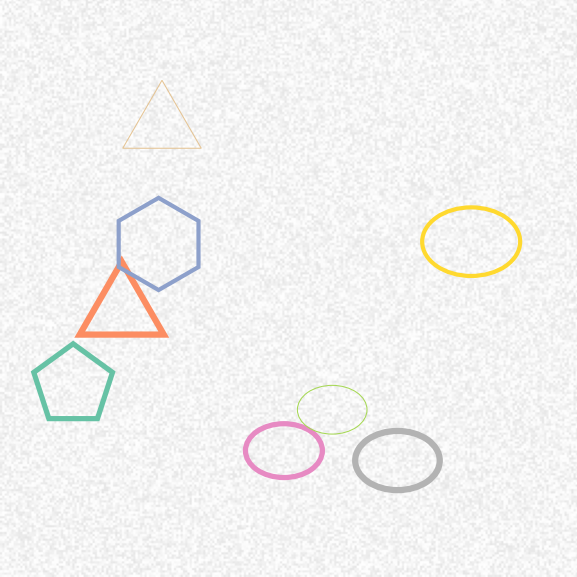[{"shape": "pentagon", "thickness": 2.5, "radius": 0.36, "center": [0.127, 0.332]}, {"shape": "triangle", "thickness": 3, "radius": 0.42, "center": [0.211, 0.462]}, {"shape": "hexagon", "thickness": 2, "radius": 0.4, "center": [0.275, 0.577]}, {"shape": "oval", "thickness": 2.5, "radius": 0.33, "center": [0.492, 0.219]}, {"shape": "oval", "thickness": 0.5, "radius": 0.3, "center": [0.575, 0.29]}, {"shape": "oval", "thickness": 2, "radius": 0.42, "center": [0.816, 0.581]}, {"shape": "triangle", "thickness": 0.5, "radius": 0.39, "center": [0.281, 0.782]}, {"shape": "oval", "thickness": 3, "radius": 0.37, "center": [0.688, 0.202]}]